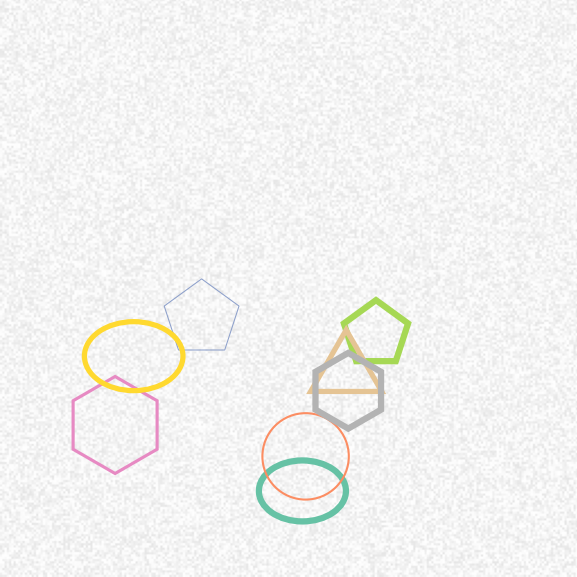[{"shape": "oval", "thickness": 3, "radius": 0.38, "center": [0.524, 0.149]}, {"shape": "circle", "thickness": 1, "radius": 0.37, "center": [0.529, 0.209]}, {"shape": "pentagon", "thickness": 0.5, "radius": 0.34, "center": [0.349, 0.448]}, {"shape": "hexagon", "thickness": 1.5, "radius": 0.42, "center": [0.199, 0.263]}, {"shape": "pentagon", "thickness": 3, "radius": 0.29, "center": [0.651, 0.421]}, {"shape": "oval", "thickness": 2.5, "radius": 0.43, "center": [0.232, 0.382]}, {"shape": "triangle", "thickness": 2.5, "radius": 0.36, "center": [0.599, 0.357]}, {"shape": "hexagon", "thickness": 3, "radius": 0.33, "center": [0.603, 0.323]}]